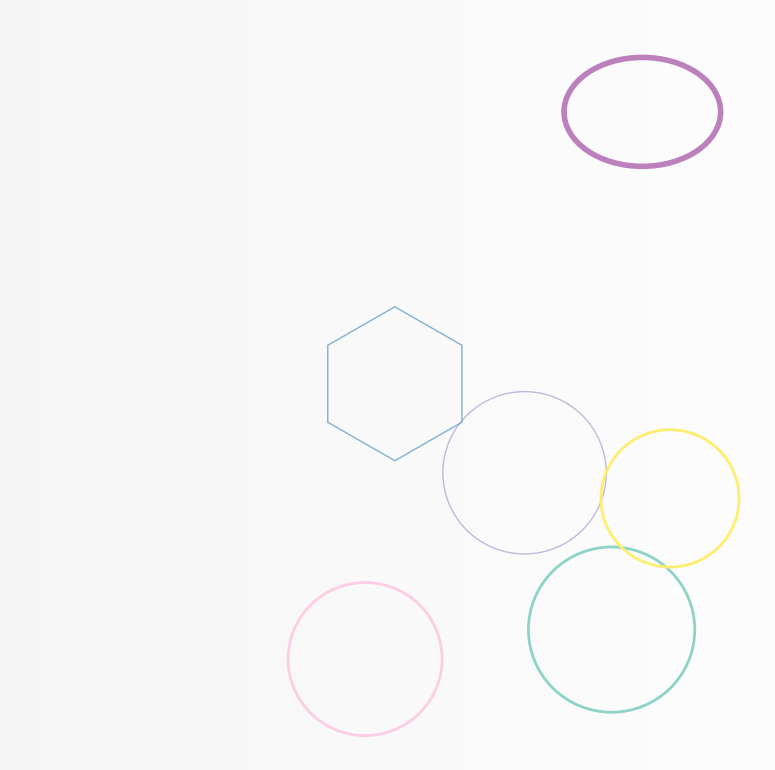[{"shape": "circle", "thickness": 1, "radius": 0.54, "center": [0.789, 0.182]}, {"shape": "circle", "thickness": 0.5, "radius": 0.53, "center": [0.677, 0.386]}, {"shape": "hexagon", "thickness": 0.5, "radius": 0.5, "center": [0.509, 0.502]}, {"shape": "circle", "thickness": 1, "radius": 0.5, "center": [0.471, 0.144]}, {"shape": "oval", "thickness": 2, "radius": 0.51, "center": [0.829, 0.855]}, {"shape": "circle", "thickness": 1, "radius": 0.45, "center": [0.865, 0.353]}]